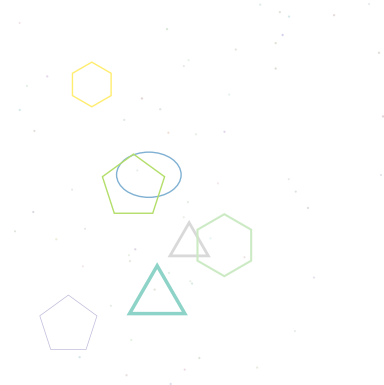[{"shape": "triangle", "thickness": 2.5, "radius": 0.41, "center": [0.408, 0.227]}, {"shape": "pentagon", "thickness": 0.5, "radius": 0.39, "center": [0.178, 0.155]}, {"shape": "oval", "thickness": 1, "radius": 0.42, "center": [0.387, 0.546]}, {"shape": "pentagon", "thickness": 1, "radius": 0.42, "center": [0.347, 0.515]}, {"shape": "triangle", "thickness": 2, "radius": 0.29, "center": [0.491, 0.364]}, {"shape": "hexagon", "thickness": 1.5, "radius": 0.4, "center": [0.583, 0.363]}, {"shape": "hexagon", "thickness": 1, "radius": 0.29, "center": [0.238, 0.781]}]